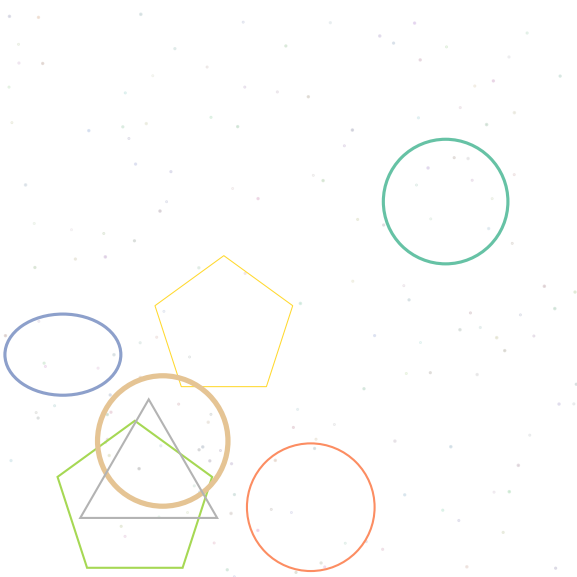[{"shape": "circle", "thickness": 1.5, "radius": 0.54, "center": [0.772, 0.65]}, {"shape": "circle", "thickness": 1, "radius": 0.55, "center": [0.538, 0.121]}, {"shape": "oval", "thickness": 1.5, "radius": 0.5, "center": [0.109, 0.385]}, {"shape": "pentagon", "thickness": 1, "radius": 0.7, "center": [0.233, 0.13]}, {"shape": "pentagon", "thickness": 0.5, "radius": 0.63, "center": [0.388, 0.431]}, {"shape": "circle", "thickness": 2.5, "radius": 0.56, "center": [0.282, 0.236]}, {"shape": "triangle", "thickness": 1, "radius": 0.68, "center": [0.258, 0.171]}]